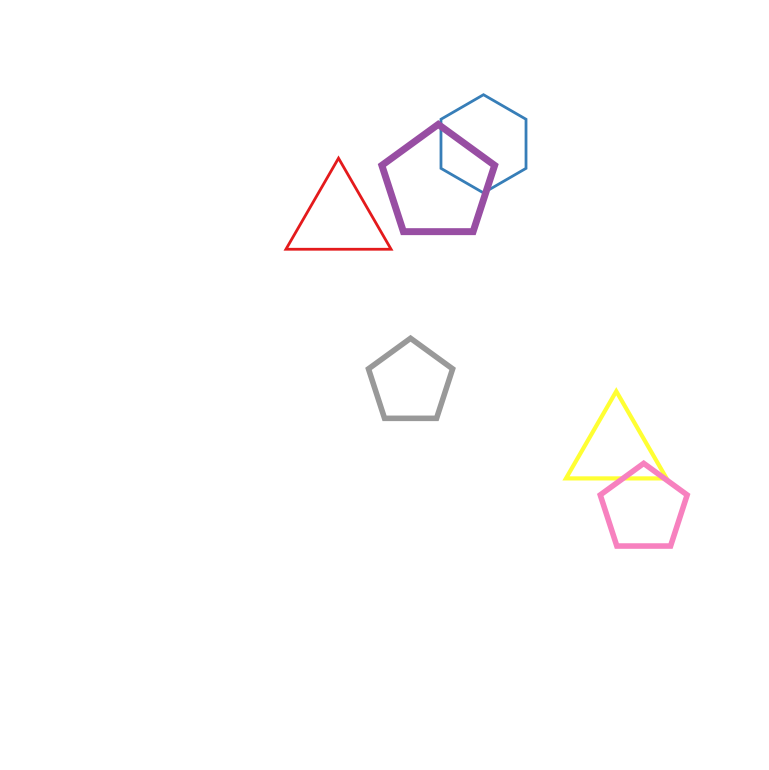[{"shape": "triangle", "thickness": 1, "radius": 0.39, "center": [0.44, 0.716]}, {"shape": "hexagon", "thickness": 1, "radius": 0.32, "center": [0.628, 0.813]}, {"shape": "pentagon", "thickness": 2.5, "radius": 0.39, "center": [0.569, 0.761]}, {"shape": "triangle", "thickness": 1.5, "radius": 0.38, "center": [0.8, 0.416]}, {"shape": "pentagon", "thickness": 2, "radius": 0.3, "center": [0.836, 0.339]}, {"shape": "pentagon", "thickness": 2, "radius": 0.29, "center": [0.533, 0.503]}]